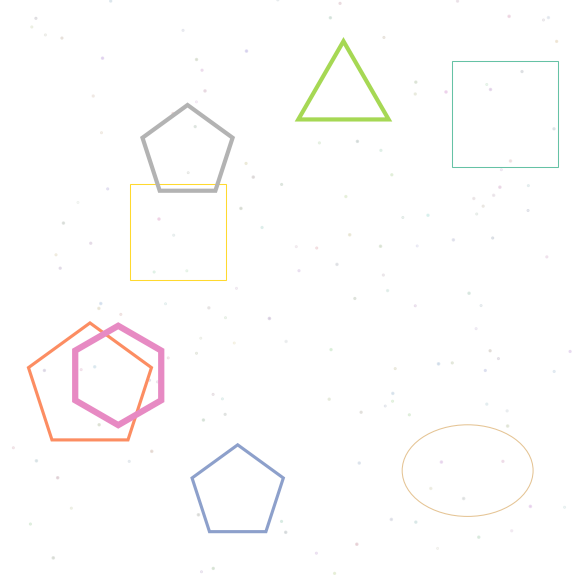[{"shape": "square", "thickness": 0.5, "radius": 0.46, "center": [0.874, 0.802]}, {"shape": "pentagon", "thickness": 1.5, "radius": 0.56, "center": [0.156, 0.328]}, {"shape": "pentagon", "thickness": 1.5, "radius": 0.42, "center": [0.412, 0.146]}, {"shape": "hexagon", "thickness": 3, "radius": 0.43, "center": [0.205, 0.349]}, {"shape": "triangle", "thickness": 2, "radius": 0.45, "center": [0.595, 0.837]}, {"shape": "square", "thickness": 0.5, "radius": 0.42, "center": [0.308, 0.597]}, {"shape": "oval", "thickness": 0.5, "radius": 0.57, "center": [0.81, 0.184]}, {"shape": "pentagon", "thickness": 2, "radius": 0.41, "center": [0.325, 0.735]}]